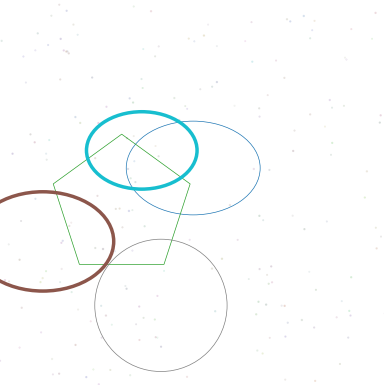[{"shape": "oval", "thickness": 0.5, "radius": 0.87, "center": [0.502, 0.564]}, {"shape": "pentagon", "thickness": 0.5, "radius": 0.93, "center": [0.316, 0.465]}, {"shape": "oval", "thickness": 2.5, "radius": 0.92, "center": [0.111, 0.373]}, {"shape": "circle", "thickness": 0.5, "radius": 0.86, "center": [0.418, 0.207]}, {"shape": "oval", "thickness": 2.5, "radius": 0.72, "center": [0.368, 0.609]}]